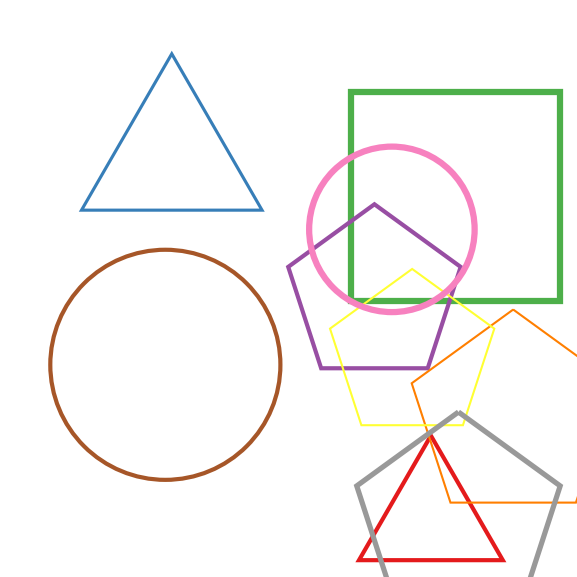[{"shape": "triangle", "thickness": 2, "radius": 0.72, "center": [0.746, 0.101]}, {"shape": "triangle", "thickness": 1.5, "radius": 0.9, "center": [0.297, 0.725]}, {"shape": "square", "thickness": 3, "radius": 0.9, "center": [0.788, 0.659]}, {"shape": "pentagon", "thickness": 2, "radius": 0.78, "center": [0.648, 0.488]}, {"shape": "pentagon", "thickness": 1, "radius": 0.92, "center": [0.889, 0.278]}, {"shape": "pentagon", "thickness": 1, "radius": 0.75, "center": [0.714, 0.384]}, {"shape": "circle", "thickness": 2, "radius": 1.0, "center": [0.286, 0.367]}, {"shape": "circle", "thickness": 3, "radius": 0.72, "center": [0.679, 0.602]}, {"shape": "pentagon", "thickness": 2.5, "radius": 0.93, "center": [0.794, 0.1]}]